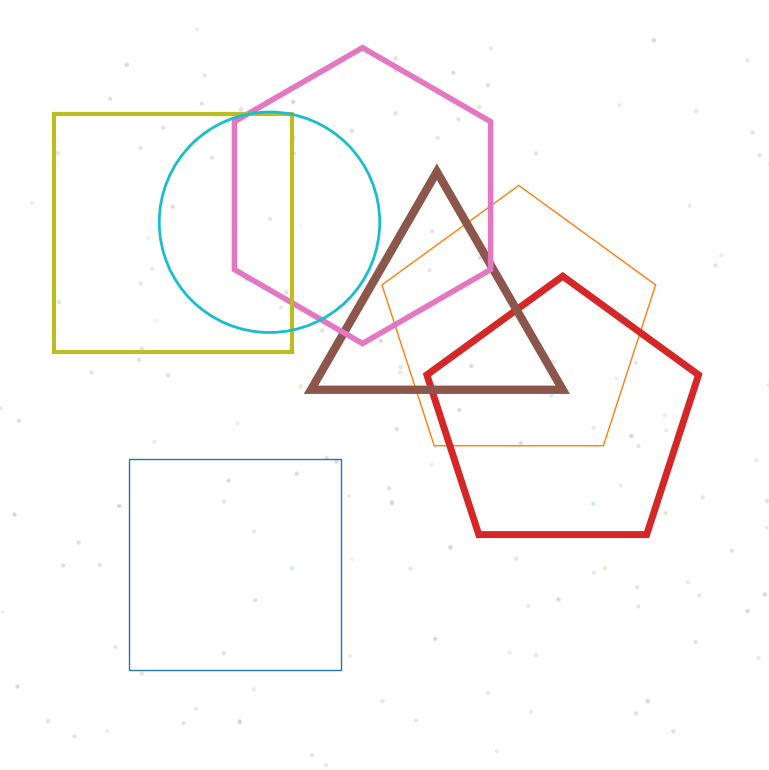[{"shape": "square", "thickness": 0.5, "radius": 0.69, "center": [0.305, 0.267]}, {"shape": "pentagon", "thickness": 0.5, "radius": 0.93, "center": [0.674, 0.572]}, {"shape": "pentagon", "thickness": 2.5, "radius": 0.93, "center": [0.731, 0.456]}, {"shape": "triangle", "thickness": 3, "radius": 0.94, "center": [0.567, 0.588]}, {"shape": "hexagon", "thickness": 2, "radius": 0.96, "center": [0.471, 0.746]}, {"shape": "square", "thickness": 1.5, "radius": 0.77, "center": [0.225, 0.698]}, {"shape": "circle", "thickness": 1, "radius": 0.72, "center": [0.35, 0.711]}]